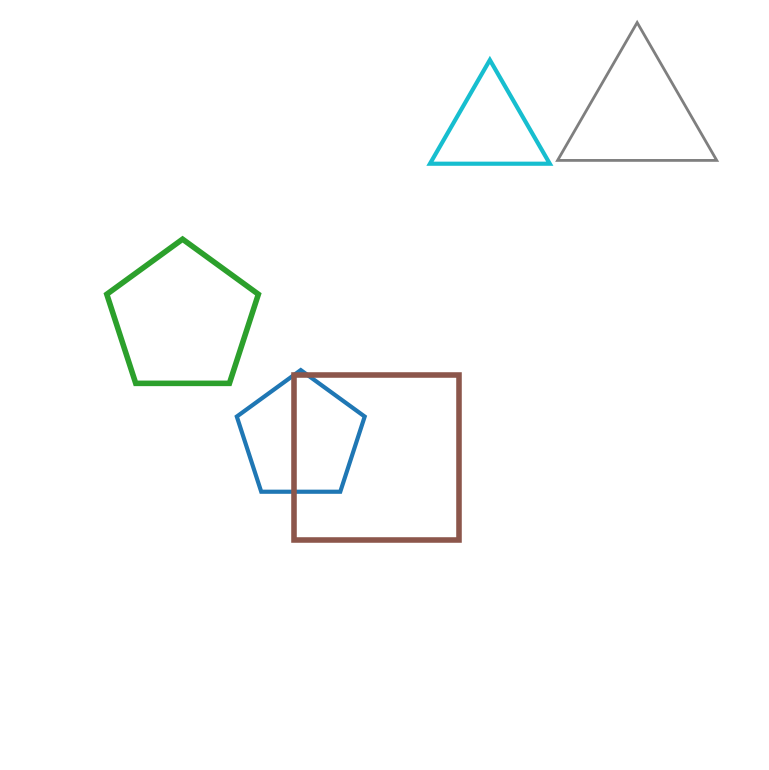[{"shape": "pentagon", "thickness": 1.5, "radius": 0.44, "center": [0.391, 0.432]}, {"shape": "pentagon", "thickness": 2, "radius": 0.52, "center": [0.237, 0.586]}, {"shape": "square", "thickness": 2, "radius": 0.54, "center": [0.489, 0.406]}, {"shape": "triangle", "thickness": 1, "radius": 0.6, "center": [0.827, 0.851]}, {"shape": "triangle", "thickness": 1.5, "radius": 0.45, "center": [0.636, 0.832]}]